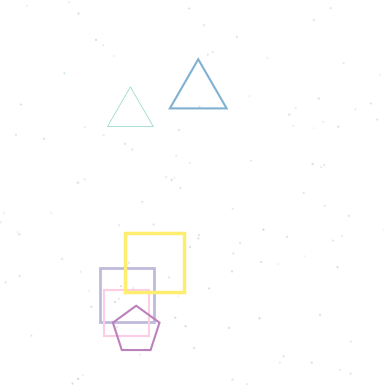[{"shape": "triangle", "thickness": 0.5, "radius": 0.34, "center": [0.339, 0.706]}, {"shape": "square", "thickness": 2, "radius": 0.35, "center": [0.331, 0.235]}, {"shape": "triangle", "thickness": 1.5, "radius": 0.43, "center": [0.515, 0.761]}, {"shape": "square", "thickness": 1.5, "radius": 0.3, "center": [0.329, 0.187]}, {"shape": "pentagon", "thickness": 1.5, "radius": 0.32, "center": [0.354, 0.142]}, {"shape": "square", "thickness": 2.5, "radius": 0.39, "center": [0.402, 0.319]}]